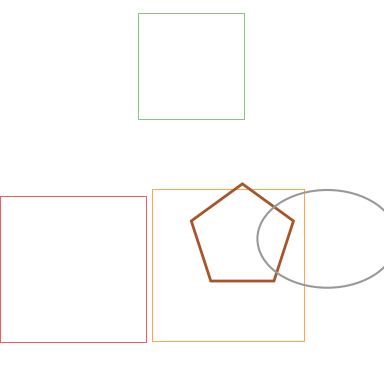[{"shape": "square", "thickness": 0.5, "radius": 0.95, "center": [0.189, 0.302]}, {"shape": "square", "thickness": 0.5, "radius": 0.69, "center": [0.496, 0.828]}, {"shape": "square", "thickness": 0.5, "radius": 0.98, "center": [0.592, 0.311]}, {"shape": "pentagon", "thickness": 2, "radius": 0.7, "center": [0.63, 0.383]}, {"shape": "oval", "thickness": 1.5, "radius": 0.91, "center": [0.85, 0.38]}]